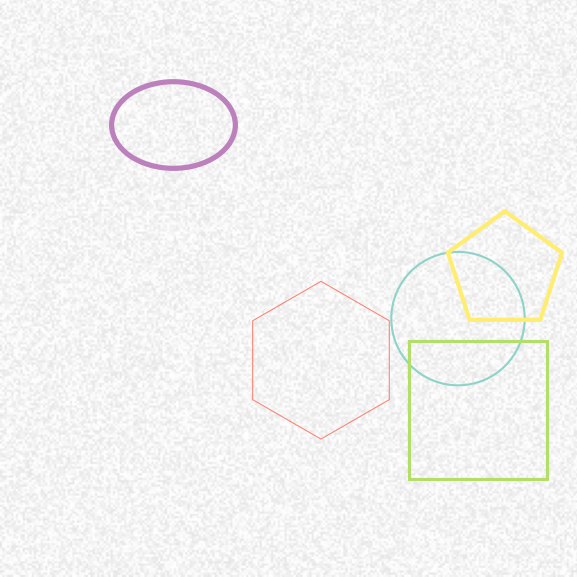[{"shape": "circle", "thickness": 1, "radius": 0.58, "center": [0.793, 0.447]}, {"shape": "hexagon", "thickness": 0.5, "radius": 0.68, "center": [0.556, 0.375]}, {"shape": "square", "thickness": 1.5, "radius": 0.6, "center": [0.827, 0.289]}, {"shape": "oval", "thickness": 2.5, "radius": 0.54, "center": [0.3, 0.783]}, {"shape": "pentagon", "thickness": 2, "radius": 0.52, "center": [0.874, 0.529]}]